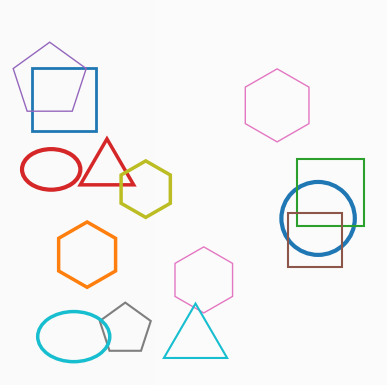[{"shape": "square", "thickness": 2, "radius": 0.41, "center": [0.165, 0.741]}, {"shape": "circle", "thickness": 3, "radius": 0.47, "center": [0.821, 0.433]}, {"shape": "hexagon", "thickness": 2.5, "radius": 0.42, "center": [0.225, 0.339]}, {"shape": "square", "thickness": 1.5, "radius": 0.44, "center": [0.853, 0.499]}, {"shape": "triangle", "thickness": 2.5, "radius": 0.4, "center": [0.276, 0.56]}, {"shape": "oval", "thickness": 3, "radius": 0.38, "center": [0.132, 0.56]}, {"shape": "pentagon", "thickness": 1, "radius": 0.5, "center": [0.128, 0.791]}, {"shape": "square", "thickness": 1.5, "radius": 0.35, "center": [0.813, 0.376]}, {"shape": "hexagon", "thickness": 1, "radius": 0.47, "center": [0.715, 0.726]}, {"shape": "hexagon", "thickness": 1, "radius": 0.43, "center": [0.526, 0.273]}, {"shape": "pentagon", "thickness": 1.5, "radius": 0.35, "center": [0.323, 0.145]}, {"shape": "hexagon", "thickness": 2.5, "radius": 0.37, "center": [0.376, 0.509]}, {"shape": "oval", "thickness": 2.5, "radius": 0.46, "center": [0.19, 0.126]}, {"shape": "triangle", "thickness": 1.5, "radius": 0.47, "center": [0.505, 0.117]}]